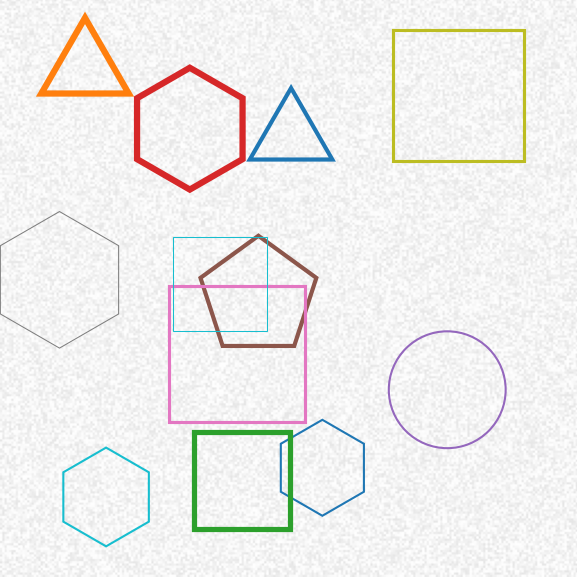[{"shape": "hexagon", "thickness": 1, "radius": 0.42, "center": [0.558, 0.189]}, {"shape": "triangle", "thickness": 2, "radius": 0.41, "center": [0.504, 0.764]}, {"shape": "triangle", "thickness": 3, "radius": 0.44, "center": [0.147, 0.881]}, {"shape": "square", "thickness": 2.5, "radius": 0.42, "center": [0.42, 0.167]}, {"shape": "hexagon", "thickness": 3, "radius": 0.53, "center": [0.329, 0.776]}, {"shape": "circle", "thickness": 1, "radius": 0.51, "center": [0.774, 0.324]}, {"shape": "pentagon", "thickness": 2, "radius": 0.53, "center": [0.447, 0.485]}, {"shape": "square", "thickness": 1.5, "radius": 0.59, "center": [0.41, 0.387]}, {"shape": "hexagon", "thickness": 0.5, "radius": 0.59, "center": [0.103, 0.515]}, {"shape": "square", "thickness": 1.5, "radius": 0.57, "center": [0.794, 0.834]}, {"shape": "square", "thickness": 0.5, "radius": 0.41, "center": [0.381, 0.508]}, {"shape": "hexagon", "thickness": 1, "radius": 0.43, "center": [0.184, 0.139]}]